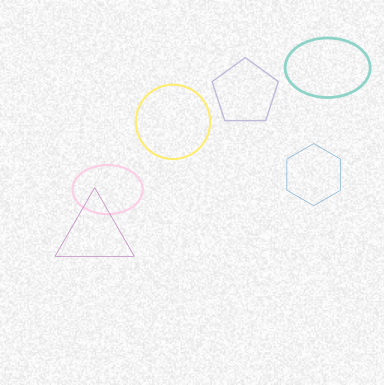[{"shape": "oval", "thickness": 2, "radius": 0.55, "center": [0.851, 0.824]}, {"shape": "pentagon", "thickness": 1, "radius": 0.45, "center": [0.637, 0.76]}, {"shape": "hexagon", "thickness": 0.5, "radius": 0.4, "center": [0.815, 0.546]}, {"shape": "oval", "thickness": 1.5, "radius": 0.46, "center": [0.28, 0.508]}, {"shape": "triangle", "thickness": 0.5, "radius": 0.59, "center": [0.246, 0.394]}, {"shape": "circle", "thickness": 1.5, "radius": 0.48, "center": [0.449, 0.683]}]